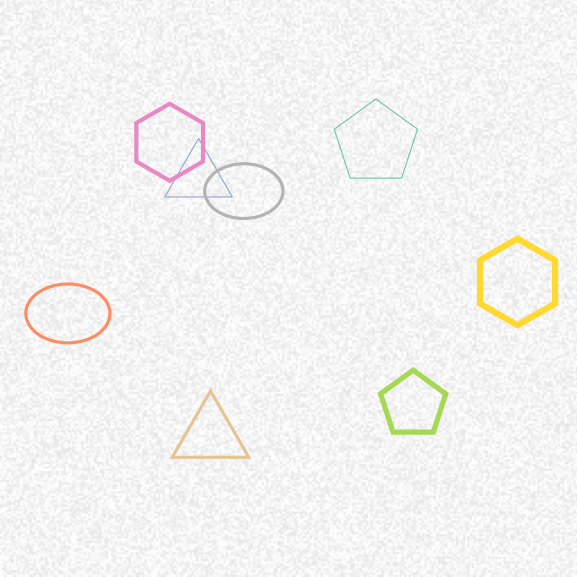[{"shape": "pentagon", "thickness": 0.5, "radius": 0.38, "center": [0.651, 0.752]}, {"shape": "oval", "thickness": 1.5, "radius": 0.36, "center": [0.118, 0.456]}, {"shape": "triangle", "thickness": 0.5, "radius": 0.34, "center": [0.344, 0.692]}, {"shape": "hexagon", "thickness": 2, "radius": 0.33, "center": [0.294, 0.753]}, {"shape": "pentagon", "thickness": 2.5, "radius": 0.3, "center": [0.715, 0.299]}, {"shape": "hexagon", "thickness": 3, "radius": 0.38, "center": [0.896, 0.511]}, {"shape": "triangle", "thickness": 1.5, "radius": 0.38, "center": [0.365, 0.246]}, {"shape": "oval", "thickness": 1.5, "radius": 0.34, "center": [0.422, 0.668]}]